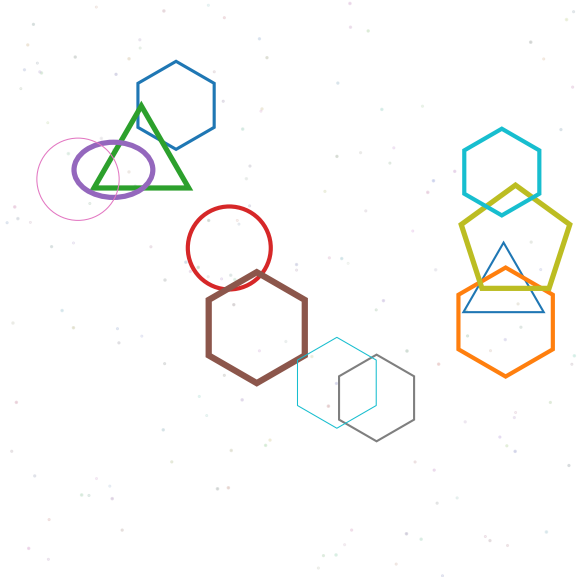[{"shape": "triangle", "thickness": 1, "radius": 0.4, "center": [0.872, 0.499]}, {"shape": "hexagon", "thickness": 1.5, "radius": 0.38, "center": [0.305, 0.817]}, {"shape": "hexagon", "thickness": 2, "radius": 0.47, "center": [0.876, 0.441]}, {"shape": "triangle", "thickness": 2.5, "radius": 0.47, "center": [0.245, 0.721]}, {"shape": "circle", "thickness": 2, "radius": 0.36, "center": [0.397, 0.57]}, {"shape": "oval", "thickness": 2.5, "radius": 0.34, "center": [0.196, 0.705]}, {"shape": "hexagon", "thickness": 3, "radius": 0.48, "center": [0.445, 0.432]}, {"shape": "circle", "thickness": 0.5, "radius": 0.36, "center": [0.135, 0.689]}, {"shape": "hexagon", "thickness": 1, "radius": 0.38, "center": [0.652, 0.31]}, {"shape": "pentagon", "thickness": 2.5, "radius": 0.49, "center": [0.893, 0.58]}, {"shape": "hexagon", "thickness": 0.5, "radius": 0.39, "center": [0.583, 0.336]}, {"shape": "hexagon", "thickness": 2, "radius": 0.38, "center": [0.869, 0.701]}]